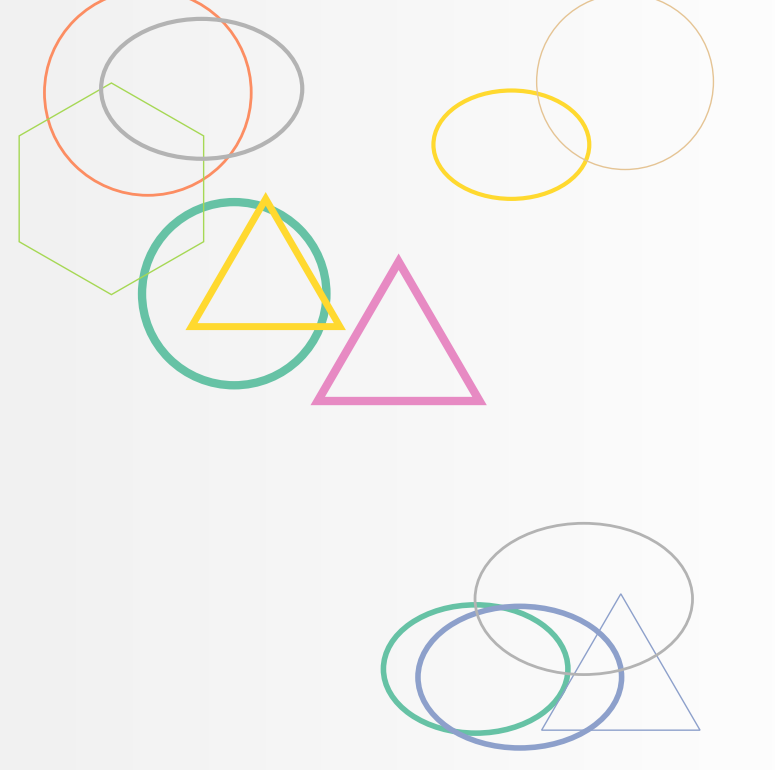[{"shape": "oval", "thickness": 2, "radius": 0.6, "center": [0.614, 0.131]}, {"shape": "circle", "thickness": 3, "radius": 0.59, "center": [0.302, 0.619]}, {"shape": "circle", "thickness": 1, "radius": 0.67, "center": [0.191, 0.88]}, {"shape": "triangle", "thickness": 0.5, "radius": 0.59, "center": [0.801, 0.111]}, {"shape": "oval", "thickness": 2, "radius": 0.66, "center": [0.671, 0.121]}, {"shape": "triangle", "thickness": 3, "radius": 0.6, "center": [0.514, 0.539]}, {"shape": "hexagon", "thickness": 0.5, "radius": 0.69, "center": [0.144, 0.755]}, {"shape": "triangle", "thickness": 2.5, "radius": 0.55, "center": [0.343, 0.631]}, {"shape": "oval", "thickness": 1.5, "radius": 0.5, "center": [0.66, 0.812]}, {"shape": "circle", "thickness": 0.5, "radius": 0.57, "center": [0.807, 0.894]}, {"shape": "oval", "thickness": 1.5, "radius": 0.65, "center": [0.26, 0.885]}, {"shape": "oval", "thickness": 1, "radius": 0.7, "center": [0.753, 0.222]}]